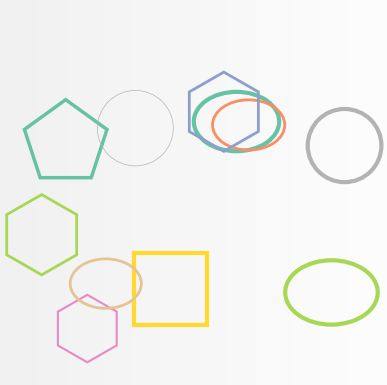[{"shape": "pentagon", "thickness": 2.5, "radius": 0.56, "center": [0.17, 0.629]}, {"shape": "oval", "thickness": 3, "radius": 0.55, "center": [0.61, 0.684]}, {"shape": "oval", "thickness": 2, "radius": 0.47, "center": [0.642, 0.675]}, {"shape": "hexagon", "thickness": 2, "radius": 0.51, "center": [0.578, 0.71]}, {"shape": "hexagon", "thickness": 1.5, "radius": 0.44, "center": [0.225, 0.147]}, {"shape": "oval", "thickness": 3, "radius": 0.6, "center": [0.855, 0.24]}, {"shape": "hexagon", "thickness": 2, "radius": 0.52, "center": [0.108, 0.39]}, {"shape": "square", "thickness": 3, "radius": 0.47, "center": [0.44, 0.25]}, {"shape": "oval", "thickness": 2, "radius": 0.46, "center": [0.273, 0.263]}, {"shape": "circle", "thickness": 0.5, "radius": 0.49, "center": [0.349, 0.667]}, {"shape": "circle", "thickness": 3, "radius": 0.48, "center": [0.889, 0.622]}]